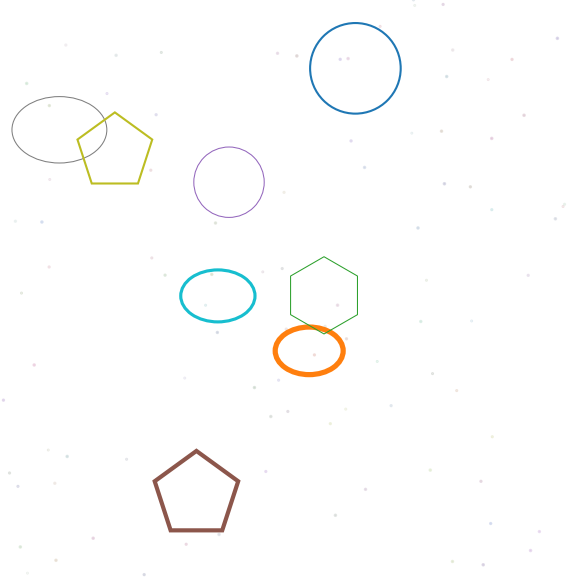[{"shape": "circle", "thickness": 1, "radius": 0.39, "center": [0.615, 0.881]}, {"shape": "oval", "thickness": 2.5, "radius": 0.29, "center": [0.535, 0.392]}, {"shape": "hexagon", "thickness": 0.5, "radius": 0.33, "center": [0.561, 0.488]}, {"shape": "circle", "thickness": 0.5, "radius": 0.3, "center": [0.397, 0.684]}, {"shape": "pentagon", "thickness": 2, "radius": 0.38, "center": [0.34, 0.142]}, {"shape": "oval", "thickness": 0.5, "radius": 0.41, "center": [0.103, 0.774]}, {"shape": "pentagon", "thickness": 1, "radius": 0.34, "center": [0.199, 0.736]}, {"shape": "oval", "thickness": 1.5, "radius": 0.32, "center": [0.377, 0.487]}]